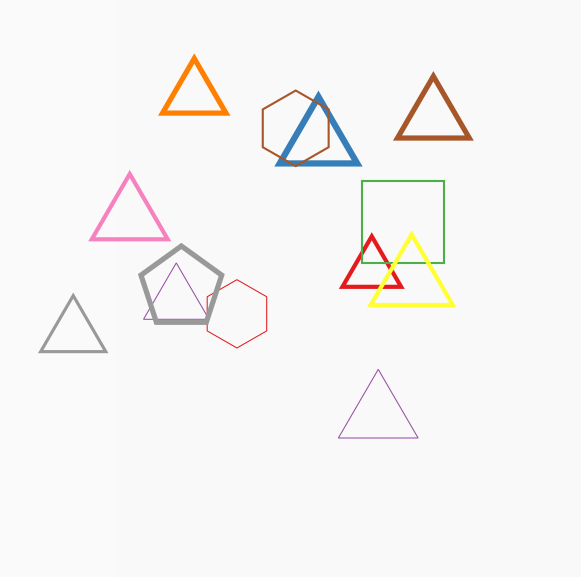[{"shape": "triangle", "thickness": 2, "radius": 0.29, "center": [0.64, 0.532]}, {"shape": "hexagon", "thickness": 0.5, "radius": 0.3, "center": [0.408, 0.456]}, {"shape": "triangle", "thickness": 3, "radius": 0.38, "center": [0.548, 0.755]}, {"shape": "square", "thickness": 1, "radius": 0.35, "center": [0.693, 0.615]}, {"shape": "triangle", "thickness": 0.5, "radius": 0.33, "center": [0.303, 0.479]}, {"shape": "triangle", "thickness": 0.5, "radius": 0.4, "center": [0.651, 0.28]}, {"shape": "triangle", "thickness": 2.5, "radius": 0.32, "center": [0.334, 0.835]}, {"shape": "triangle", "thickness": 2, "radius": 0.41, "center": [0.708, 0.512]}, {"shape": "triangle", "thickness": 2.5, "radius": 0.36, "center": [0.746, 0.796]}, {"shape": "hexagon", "thickness": 1, "radius": 0.33, "center": [0.509, 0.777]}, {"shape": "triangle", "thickness": 2, "radius": 0.38, "center": [0.223, 0.622]}, {"shape": "triangle", "thickness": 1.5, "radius": 0.32, "center": [0.126, 0.423]}, {"shape": "pentagon", "thickness": 2.5, "radius": 0.37, "center": [0.312, 0.5]}]